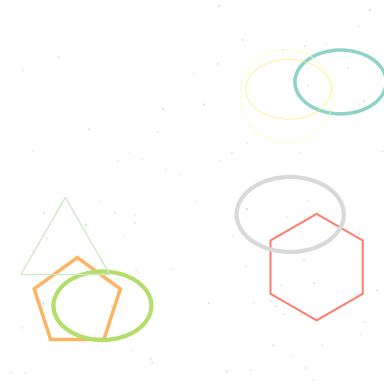[{"shape": "oval", "thickness": 2.5, "radius": 0.59, "center": [0.885, 0.787]}, {"shape": "circle", "thickness": 0.5, "radius": 0.61, "center": [0.745, 0.75]}, {"shape": "hexagon", "thickness": 1.5, "radius": 0.69, "center": [0.822, 0.306]}, {"shape": "pentagon", "thickness": 2.5, "radius": 0.59, "center": [0.201, 0.213]}, {"shape": "oval", "thickness": 3, "radius": 0.64, "center": [0.266, 0.206]}, {"shape": "oval", "thickness": 3, "radius": 0.7, "center": [0.754, 0.443]}, {"shape": "triangle", "thickness": 1, "radius": 0.67, "center": [0.17, 0.354]}, {"shape": "oval", "thickness": 0.5, "radius": 0.56, "center": [0.749, 0.768]}]